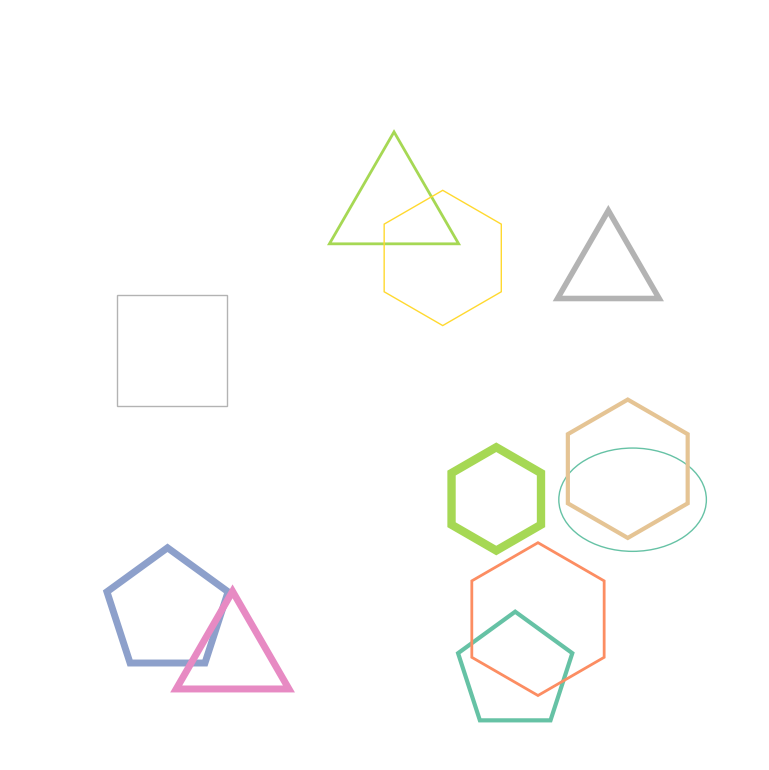[{"shape": "pentagon", "thickness": 1.5, "radius": 0.39, "center": [0.669, 0.128]}, {"shape": "oval", "thickness": 0.5, "radius": 0.48, "center": [0.822, 0.351]}, {"shape": "hexagon", "thickness": 1, "radius": 0.5, "center": [0.699, 0.196]}, {"shape": "pentagon", "thickness": 2.5, "radius": 0.41, "center": [0.218, 0.206]}, {"shape": "triangle", "thickness": 2.5, "radius": 0.42, "center": [0.302, 0.147]}, {"shape": "triangle", "thickness": 1, "radius": 0.48, "center": [0.512, 0.732]}, {"shape": "hexagon", "thickness": 3, "radius": 0.34, "center": [0.645, 0.352]}, {"shape": "hexagon", "thickness": 0.5, "radius": 0.44, "center": [0.575, 0.665]}, {"shape": "hexagon", "thickness": 1.5, "radius": 0.45, "center": [0.815, 0.391]}, {"shape": "square", "thickness": 0.5, "radius": 0.36, "center": [0.224, 0.545]}, {"shape": "triangle", "thickness": 2, "radius": 0.38, "center": [0.79, 0.65]}]